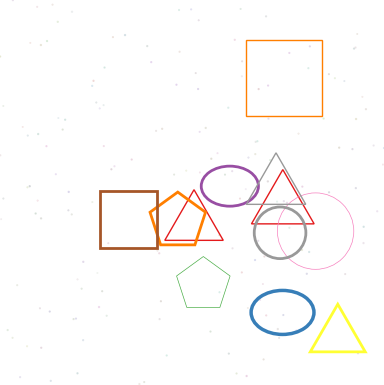[{"shape": "triangle", "thickness": 1, "radius": 0.44, "center": [0.504, 0.42]}, {"shape": "triangle", "thickness": 1, "radius": 0.47, "center": [0.735, 0.466]}, {"shape": "oval", "thickness": 2.5, "radius": 0.41, "center": [0.734, 0.188]}, {"shape": "pentagon", "thickness": 0.5, "radius": 0.37, "center": [0.528, 0.261]}, {"shape": "oval", "thickness": 2, "radius": 0.37, "center": [0.597, 0.516]}, {"shape": "square", "thickness": 1, "radius": 0.49, "center": [0.737, 0.797]}, {"shape": "pentagon", "thickness": 2, "radius": 0.38, "center": [0.462, 0.425]}, {"shape": "triangle", "thickness": 2, "radius": 0.41, "center": [0.877, 0.127]}, {"shape": "square", "thickness": 2, "radius": 0.37, "center": [0.335, 0.43]}, {"shape": "circle", "thickness": 0.5, "radius": 0.5, "center": [0.82, 0.4]}, {"shape": "circle", "thickness": 2, "radius": 0.34, "center": [0.727, 0.395]}, {"shape": "triangle", "thickness": 1, "radius": 0.45, "center": [0.717, 0.514]}]